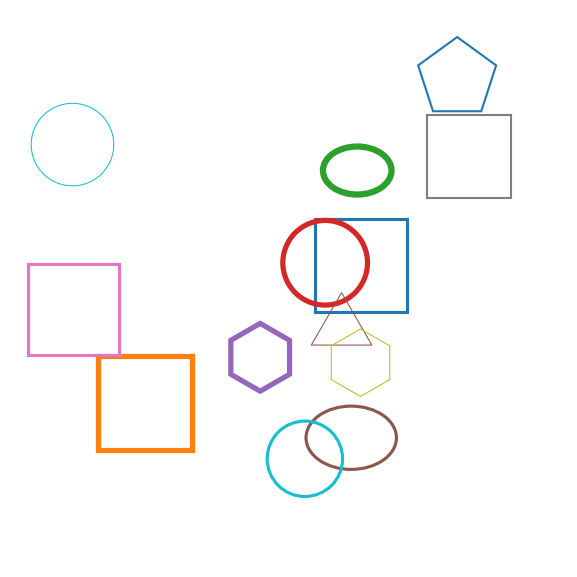[{"shape": "square", "thickness": 1.5, "radius": 0.4, "center": [0.625, 0.539]}, {"shape": "pentagon", "thickness": 1, "radius": 0.36, "center": [0.792, 0.864]}, {"shape": "square", "thickness": 2.5, "radius": 0.41, "center": [0.251, 0.301]}, {"shape": "oval", "thickness": 3, "radius": 0.3, "center": [0.619, 0.704]}, {"shape": "circle", "thickness": 2.5, "radius": 0.37, "center": [0.563, 0.544]}, {"shape": "hexagon", "thickness": 2.5, "radius": 0.29, "center": [0.451, 0.38]}, {"shape": "oval", "thickness": 1.5, "radius": 0.39, "center": [0.608, 0.241]}, {"shape": "triangle", "thickness": 0.5, "radius": 0.3, "center": [0.591, 0.432]}, {"shape": "square", "thickness": 1.5, "radius": 0.39, "center": [0.127, 0.464]}, {"shape": "square", "thickness": 1, "radius": 0.36, "center": [0.812, 0.728]}, {"shape": "hexagon", "thickness": 0.5, "radius": 0.29, "center": [0.624, 0.371]}, {"shape": "circle", "thickness": 1.5, "radius": 0.33, "center": [0.528, 0.205]}, {"shape": "circle", "thickness": 0.5, "radius": 0.36, "center": [0.125, 0.749]}]